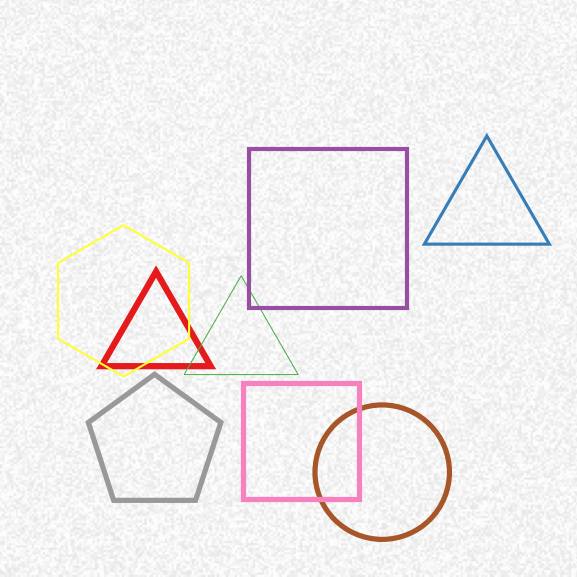[{"shape": "triangle", "thickness": 3, "radius": 0.55, "center": [0.27, 0.42]}, {"shape": "triangle", "thickness": 1.5, "radius": 0.62, "center": [0.843, 0.639]}, {"shape": "triangle", "thickness": 0.5, "radius": 0.57, "center": [0.418, 0.408]}, {"shape": "square", "thickness": 2, "radius": 0.69, "center": [0.567, 0.603]}, {"shape": "hexagon", "thickness": 1, "radius": 0.66, "center": [0.214, 0.478]}, {"shape": "circle", "thickness": 2.5, "radius": 0.58, "center": [0.662, 0.182]}, {"shape": "square", "thickness": 2.5, "radius": 0.5, "center": [0.522, 0.236]}, {"shape": "pentagon", "thickness": 2.5, "radius": 0.6, "center": [0.268, 0.23]}]